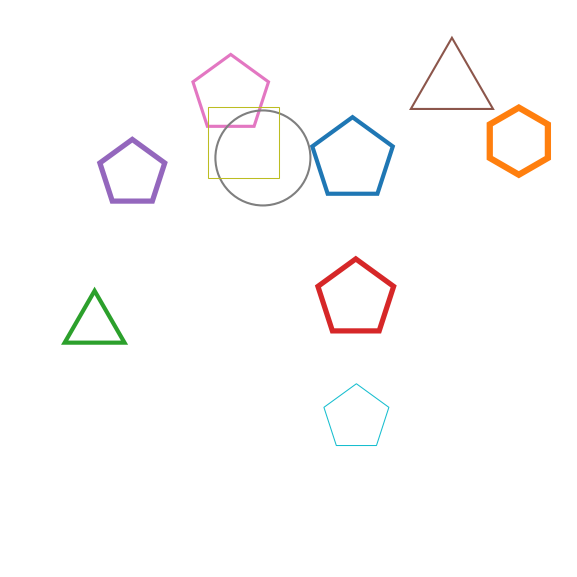[{"shape": "pentagon", "thickness": 2, "radius": 0.37, "center": [0.61, 0.723]}, {"shape": "hexagon", "thickness": 3, "radius": 0.29, "center": [0.898, 0.755]}, {"shape": "triangle", "thickness": 2, "radius": 0.3, "center": [0.164, 0.436]}, {"shape": "pentagon", "thickness": 2.5, "radius": 0.34, "center": [0.616, 0.482]}, {"shape": "pentagon", "thickness": 2.5, "radius": 0.3, "center": [0.229, 0.699]}, {"shape": "triangle", "thickness": 1, "radius": 0.41, "center": [0.783, 0.852]}, {"shape": "pentagon", "thickness": 1.5, "radius": 0.34, "center": [0.4, 0.836]}, {"shape": "circle", "thickness": 1, "radius": 0.41, "center": [0.455, 0.726]}, {"shape": "square", "thickness": 0.5, "radius": 0.31, "center": [0.421, 0.752]}, {"shape": "pentagon", "thickness": 0.5, "radius": 0.3, "center": [0.617, 0.276]}]